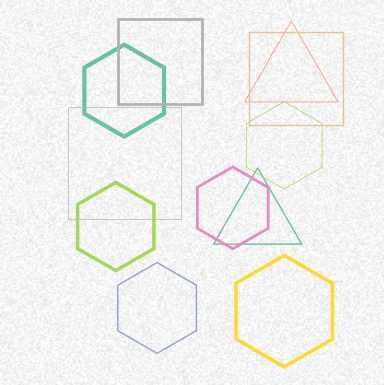[{"shape": "hexagon", "thickness": 3, "radius": 0.6, "center": [0.323, 0.765]}, {"shape": "triangle", "thickness": 1, "radius": 0.66, "center": [0.669, 0.432]}, {"shape": "triangle", "thickness": 0.5, "radius": 0.7, "center": [0.757, 0.805]}, {"shape": "hexagon", "thickness": 1, "radius": 0.59, "center": [0.408, 0.2]}, {"shape": "hexagon", "thickness": 2, "radius": 0.53, "center": [0.605, 0.46]}, {"shape": "hexagon", "thickness": 0.5, "radius": 0.57, "center": [0.738, 0.622]}, {"shape": "hexagon", "thickness": 2.5, "radius": 0.57, "center": [0.301, 0.412]}, {"shape": "hexagon", "thickness": 2.5, "radius": 0.72, "center": [0.738, 0.192]}, {"shape": "square", "thickness": 1, "radius": 0.61, "center": [0.769, 0.797]}, {"shape": "square", "thickness": 0.5, "radius": 0.73, "center": [0.324, 0.577]}, {"shape": "square", "thickness": 2, "radius": 0.55, "center": [0.415, 0.84]}]